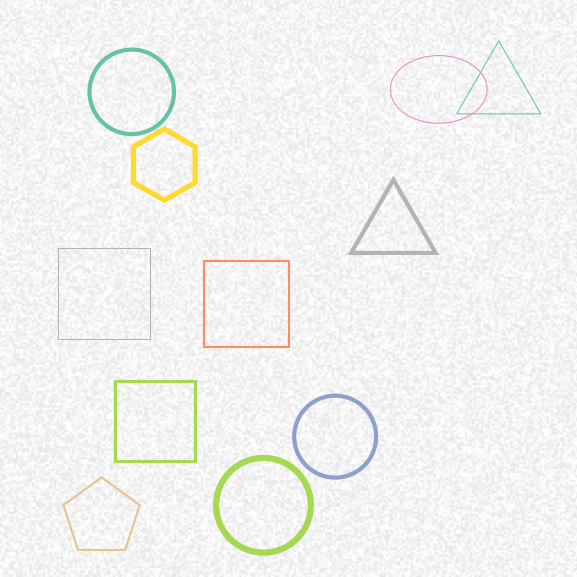[{"shape": "circle", "thickness": 2, "radius": 0.37, "center": [0.228, 0.84]}, {"shape": "triangle", "thickness": 0.5, "radius": 0.42, "center": [0.864, 0.844]}, {"shape": "square", "thickness": 1, "radius": 0.37, "center": [0.427, 0.472]}, {"shape": "circle", "thickness": 2, "radius": 0.35, "center": [0.58, 0.243]}, {"shape": "oval", "thickness": 0.5, "radius": 0.42, "center": [0.76, 0.844]}, {"shape": "square", "thickness": 1.5, "radius": 0.35, "center": [0.268, 0.27]}, {"shape": "circle", "thickness": 3, "radius": 0.41, "center": [0.456, 0.124]}, {"shape": "hexagon", "thickness": 2.5, "radius": 0.31, "center": [0.285, 0.714]}, {"shape": "pentagon", "thickness": 1, "radius": 0.35, "center": [0.176, 0.103]}, {"shape": "square", "thickness": 0.5, "radius": 0.4, "center": [0.18, 0.491]}, {"shape": "triangle", "thickness": 2, "radius": 0.42, "center": [0.681, 0.603]}]